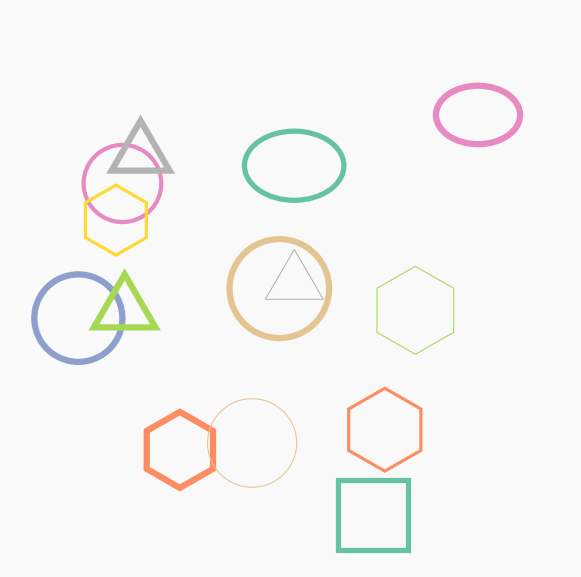[{"shape": "square", "thickness": 2.5, "radius": 0.3, "center": [0.641, 0.107]}, {"shape": "oval", "thickness": 2.5, "radius": 0.43, "center": [0.506, 0.712]}, {"shape": "hexagon", "thickness": 3, "radius": 0.33, "center": [0.309, 0.22]}, {"shape": "hexagon", "thickness": 1.5, "radius": 0.36, "center": [0.662, 0.255]}, {"shape": "circle", "thickness": 3, "radius": 0.38, "center": [0.135, 0.448]}, {"shape": "oval", "thickness": 3, "radius": 0.36, "center": [0.822, 0.8]}, {"shape": "circle", "thickness": 2, "radius": 0.33, "center": [0.211, 0.681]}, {"shape": "triangle", "thickness": 3, "radius": 0.31, "center": [0.214, 0.463]}, {"shape": "hexagon", "thickness": 0.5, "radius": 0.38, "center": [0.715, 0.462]}, {"shape": "hexagon", "thickness": 1.5, "radius": 0.3, "center": [0.199, 0.618]}, {"shape": "circle", "thickness": 3, "radius": 0.43, "center": [0.481, 0.499]}, {"shape": "circle", "thickness": 0.5, "radius": 0.38, "center": [0.434, 0.232]}, {"shape": "triangle", "thickness": 0.5, "radius": 0.29, "center": [0.506, 0.51]}, {"shape": "triangle", "thickness": 3, "radius": 0.29, "center": [0.242, 0.732]}]